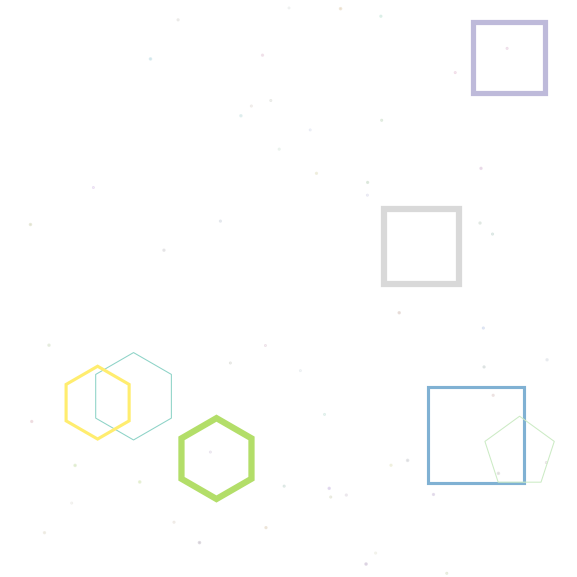[{"shape": "hexagon", "thickness": 0.5, "radius": 0.38, "center": [0.231, 0.313]}, {"shape": "square", "thickness": 2.5, "radius": 0.31, "center": [0.881, 0.9]}, {"shape": "square", "thickness": 1.5, "radius": 0.41, "center": [0.824, 0.246]}, {"shape": "hexagon", "thickness": 3, "radius": 0.35, "center": [0.375, 0.205]}, {"shape": "square", "thickness": 3, "radius": 0.32, "center": [0.73, 0.571]}, {"shape": "pentagon", "thickness": 0.5, "radius": 0.32, "center": [0.9, 0.215]}, {"shape": "hexagon", "thickness": 1.5, "radius": 0.32, "center": [0.169, 0.302]}]